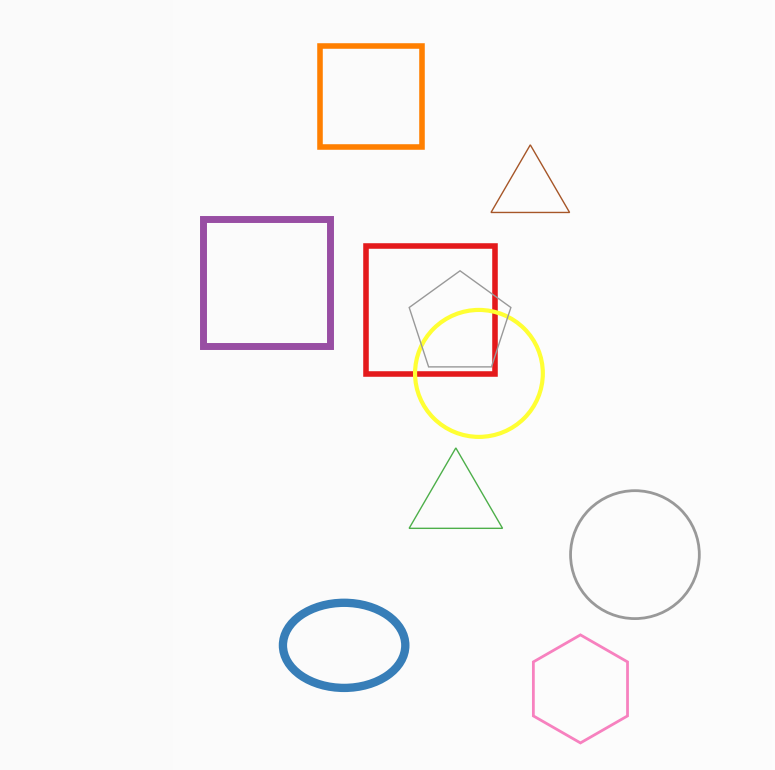[{"shape": "square", "thickness": 2, "radius": 0.42, "center": [0.555, 0.597]}, {"shape": "oval", "thickness": 3, "radius": 0.39, "center": [0.444, 0.162]}, {"shape": "triangle", "thickness": 0.5, "radius": 0.35, "center": [0.588, 0.349]}, {"shape": "square", "thickness": 2.5, "radius": 0.41, "center": [0.344, 0.634]}, {"shape": "square", "thickness": 2, "radius": 0.33, "center": [0.479, 0.875]}, {"shape": "circle", "thickness": 1.5, "radius": 0.41, "center": [0.618, 0.515]}, {"shape": "triangle", "thickness": 0.5, "radius": 0.29, "center": [0.684, 0.753]}, {"shape": "hexagon", "thickness": 1, "radius": 0.35, "center": [0.749, 0.105]}, {"shape": "circle", "thickness": 1, "radius": 0.42, "center": [0.819, 0.28]}, {"shape": "pentagon", "thickness": 0.5, "radius": 0.34, "center": [0.594, 0.579]}]